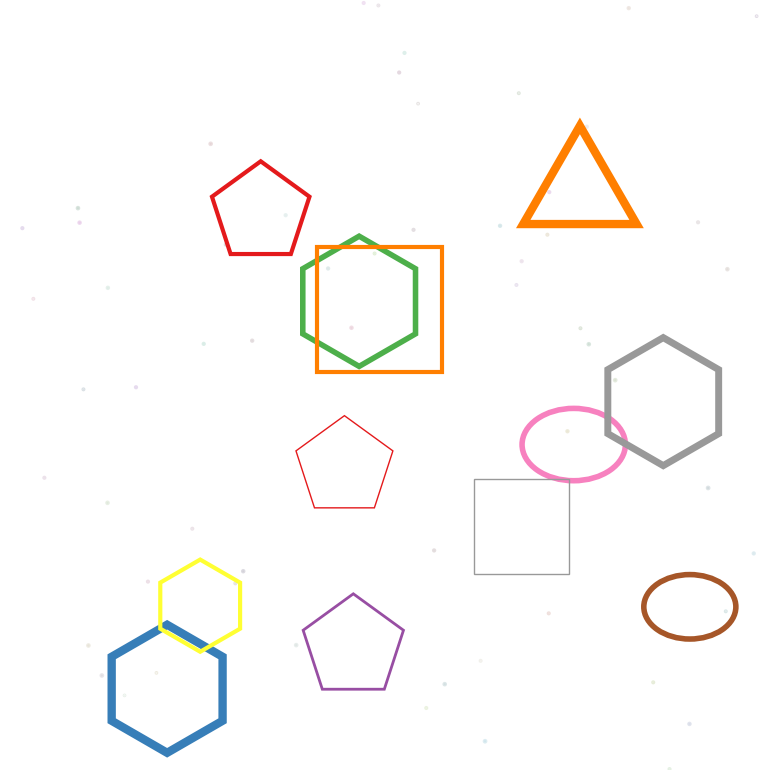[{"shape": "pentagon", "thickness": 0.5, "radius": 0.33, "center": [0.447, 0.394]}, {"shape": "pentagon", "thickness": 1.5, "radius": 0.33, "center": [0.339, 0.724]}, {"shape": "hexagon", "thickness": 3, "radius": 0.42, "center": [0.217, 0.105]}, {"shape": "hexagon", "thickness": 2, "radius": 0.42, "center": [0.466, 0.609]}, {"shape": "pentagon", "thickness": 1, "radius": 0.34, "center": [0.459, 0.16]}, {"shape": "triangle", "thickness": 3, "radius": 0.42, "center": [0.753, 0.752]}, {"shape": "square", "thickness": 1.5, "radius": 0.4, "center": [0.493, 0.598]}, {"shape": "hexagon", "thickness": 1.5, "radius": 0.3, "center": [0.26, 0.213]}, {"shape": "oval", "thickness": 2, "radius": 0.3, "center": [0.896, 0.212]}, {"shape": "oval", "thickness": 2, "radius": 0.34, "center": [0.745, 0.423]}, {"shape": "square", "thickness": 0.5, "radius": 0.31, "center": [0.677, 0.316]}, {"shape": "hexagon", "thickness": 2.5, "radius": 0.42, "center": [0.861, 0.478]}]